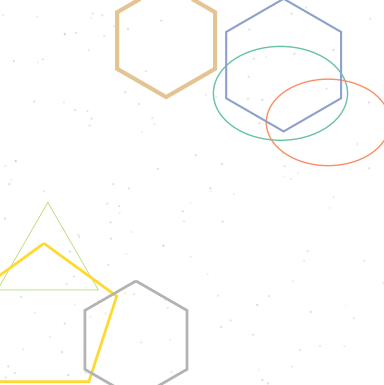[{"shape": "oval", "thickness": 1, "radius": 0.87, "center": [0.729, 0.758]}, {"shape": "oval", "thickness": 1, "radius": 0.8, "center": [0.852, 0.682]}, {"shape": "hexagon", "thickness": 1.5, "radius": 0.86, "center": [0.737, 0.831]}, {"shape": "triangle", "thickness": 0.5, "radius": 0.76, "center": [0.124, 0.323]}, {"shape": "pentagon", "thickness": 2, "radius": 0.99, "center": [0.114, 0.169]}, {"shape": "hexagon", "thickness": 3, "radius": 0.73, "center": [0.431, 0.895]}, {"shape": "hexagon", "thickness": 2, "radius": 0.77, "center": [0.353, 0.117]}]